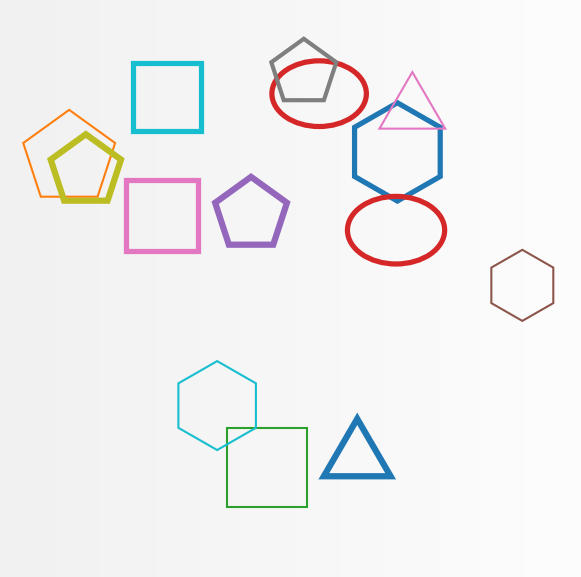[{"shape": "hexagon", "thickness": 2.5, "radius": 0.43, "center": [0.684, 0.736]}, {"shape": "triangle", "thickness": 3, "radius": 0.33, "center": [0.615, 0.208]}, {"shape": "pentagon", "thickness": 1, "radius": 0.42, "center": [0.119, 0.726]}, {"shape": "square", "thickness": 1, "radius": 0.35, "center": [0.46, 0.19]}, {"shape": "oval", "thickness": 2.5, "radius": 0.41, "center": [0.549, 0.837]}, {"shape": "oval", "thickness": 2.5, "radius": 0.42, "center": [0.681, 0.601]}, {"shape": "pentagon", "thickness": 3, "radius": 0.32, "center": [0.432, 0.628]}, {"shape": "hexagon", "thickness": 1, "radius": 0.31, "center": [0.899, 0.505]}, {"shape": "triangle", "thickness": 1, "radius": 0.33, "center": [0.709, 0.809]}, {"shape": "square", "thickness": 2.5, "radius": 0.31, "center": [0.279, 0.626]}, {"shape": "pentagon", "thickness": 2, "radius": 0.29, "center": [0.523, 0.873]}, {"shape": "pentagon", "thickness": 3, "radius": 0.32, "center": [0.148, 0.703]}, {"shape": "square", "thickness": 2.5, "radius": 0.29, "center": [0.288, 0.831]}, {"shape": "hexagon", "thickness": 1, "radius": 0.39, "center": [0.374, 0.297]}]